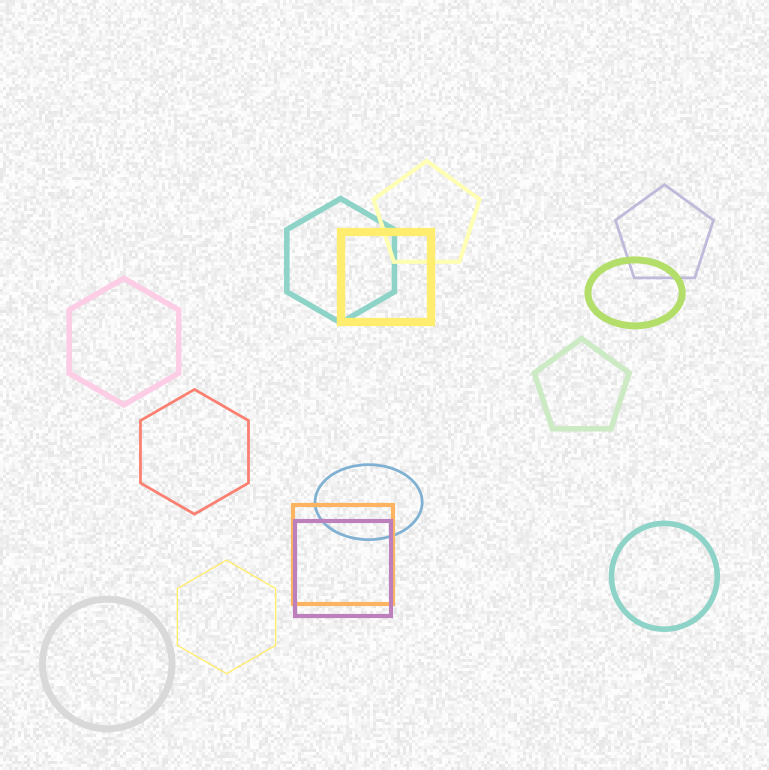[{"shape": "hexagon", "thickness": 2, "radius": 0.4, "center": [0.442, 0.661]}, {"shape": "circle", "thickness": 2, "radius": 0.34, "center": [0.863, 0.252]}, {"shape": "pentagon", "thickness": 1.5, "radius": 0.36, "center": [0.554, 0.719]}, {"shape": "pentagon", "thickness": 1, "radius": 0.33, "center": [0.863, 0.693]}, {"shape": "hexagon", "thickness": 1, "radius": 0.4, "center": [0.253, 0.413]}, {"shape": "oval", "thickness": 1, "radius": 0.35, "center": [0.479, 0.348]}, {"shape": "square", "thickness": 1.5, "radius": 0.32, "center": [0.445, 0.28]}, {"shape": "oval", "thickness": 2.5, "radius": 0.31, "center": [0.825, 0.62]}, {"shape": "hexagon", "thickness": 2, "radius": 0.41, "center": [0.161, 0.556]}, {"shape": "circle", "thickness": 2.5, "radius": 0.42, "center": [0.139, 0.138]}, {"shape": "square", "thickness": 1.5, "radius": 0.31, "center": [0.446, 0.262]}, {"shape": "pentagon", "thickness": 2, "radius": 0.32, "center": [0.755, 0.496]}, {"shape": "square", "thickness": 3, "radius": 0.29, "center": [0.501, 0.64]}, {"shape": "hexagon", "thickness": 0.5, "radius": 0.37, "center": [0.294, 0.199]}]